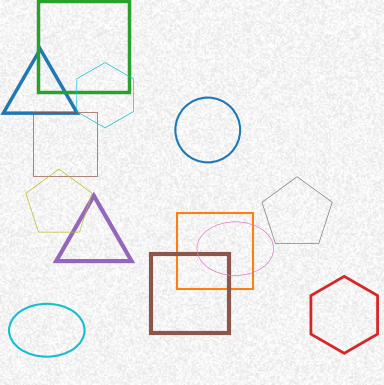[{"shape": "circle", "thickness": 1.5, "radius": 0.42, "center": [0.54, 0.662]}, {"shape": "triangle", "thickness": 2.5, "radius": 0.55, "center": [0.105, 0.762]}, {"shape": "square", "thickness": 1.5, "radius": 0.49, "center": [0.559, 0.348]}, {"shape": "square", "thickness": 2.5, "radius": 0.59, "center": [0.216, 0.879]}, {"shape": "hexagon", "thickness": 2, "radius": 0.5, "center": [0.894, 0.182]}, {"shape": "triangle", "thickness": 3, "radius": 0.57, "center": [0.244, 0.378]}, {"shape": "square", "thickness": 0.5, "radius": 0.41, "center": [0.168, 0.626]}, {"shape": "square", "thickness": 3, "radius": 0.51, "center": [0.493, 0.237]}, {"shape": "oval", "thickness": 0.5, "radius": 0.5, "center": [0.611, 0.354]}, {"shape": "pentagon", "thickness": 0.5, "radius": 0.48, "center": [0.772, 0.445]}, {"shape": "pentagon", "thickness": 0.5, "radius": 0.45, "center": [0.153, 0.47]}, {"shape": "oval", "thickness": 1.5, "radius": 0.49, "center": [0.122, 0.142]}, {"shape": "hexagon", "thickness": 0.5, "radius": 0.42, "center": [0.273, 0.753]}]